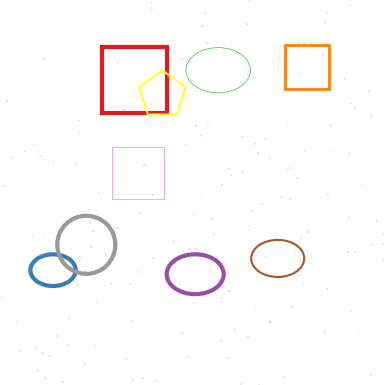[{"shape": "square", "thickness": 3, "radius": 0.43, "center": [0.35, 0.791]}, {"shape": "oval", "thickness": 3, "radius": 0.29, "center": [0.138, 0.298]}, {"shape": "oval", "thickness": 0.5, "radius": 0.42, "center": [0.567, 0.818]}, {"shape": "oval", "thickness": 3, "radius": 0.37, "center": [0.507, 0.288]}, {"shape": "square", "thickness": 2, "radius": 0.29, "center": [0.797, 0.826]}, {"shape": "pentagon", "thickness": 1.5, "radius": 0.32, "center": [0.422, 0.754]}, {"shape": "oval", "thickness": 1.5, "radius": 0.34, "center": [0.721, 0.329]}, {"shape": "square", "thickness": 0.5, "radius": 0.33, "center": [0.358, 0.55]}, {"shape": "circle", "thickness": 3, "radius": 0.38, "center": [0.224, 0.364]}]